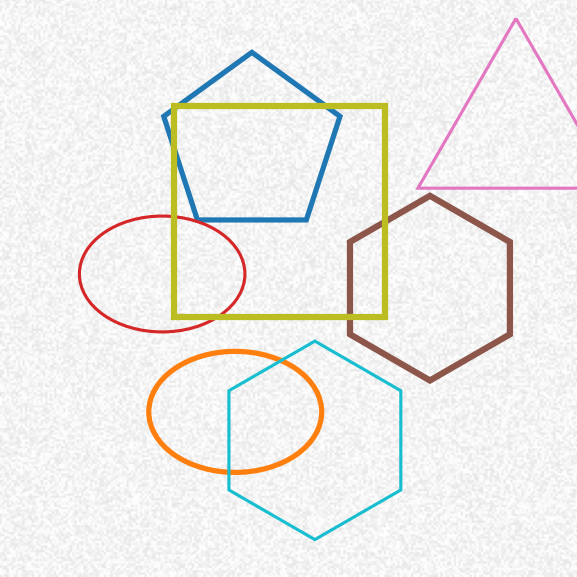[{"shape": "pentagon", "thickness": 2.5, "radius": 0.8, "center": [0.436, 0.748]}, {"shape": "oval", "thickness": 2.5, "radius": 0.75, "center": [0.407, 0.286]}, {"shape": "oval", "thickness": 1.5, "radius": 0.72, "center": [0.281, 0.525]}, {"shape": "hexagon", "thickness": 3, "radius": 0.8, "center": [0.745, 0.5]}, {"shape": "triangle", "thickness": 1.5, "radius": 0.98, "center": [0.893, 0.771]}, {"shape": "square", "thickness": 3, "radius": 0.91, "center": [0.484, 0.633]}, {"shape": "hexagon", "thickness": 1.5, "radius": 0.86, "center": [0.545, 0.237]}]